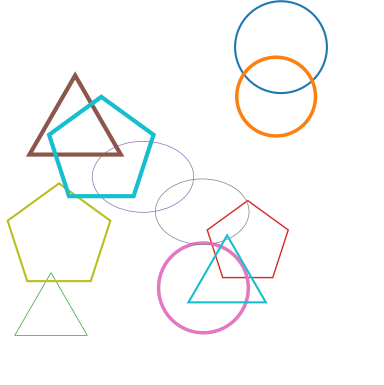[{"shape": "circle", "thickness": 1.5, "radius": 0.6, "center": [0.73, 0.877]}, {"shape": "circle", "thickness": 2.5, "radius": 0.51, "center": [0.717, 0.749]}, {"shape": "triangle", "thickness": 0.5, "radius": 0.54, "center": [0.133, 0.183]}, {"shape": "pentagon", "thickness": 1, "radius": 0.55, "center": [0.644, 0.368]}, {"shape": "oval", "thickness": 0.5, "radius": 0.66, "center": [0.371, 0.541]}, {"shape": "triangle", "thickness": 3, "radius": 0.68, "center": [0.195, 0.667]}, {"shape": "circle", "thickness": 2.5, "radius": 0.58, "center": [0.528, 0.252]}, {"shape": "oval", "thickness": 0.5, "radius": 0.61, "center": [0.525, 0.45]}, {"shape": "pentagon", "thickness": 1.5, "radius": 0.7, "center": [0.153, 0.383]}, {"shape": "pentagon", "thickness": 3, "radius": 0.71, "center": [0.263, 0.606]}, {"shape": "triangle", "thickness": 1.5, "radius": 0.58, "center": [0.59, 0.273]}]